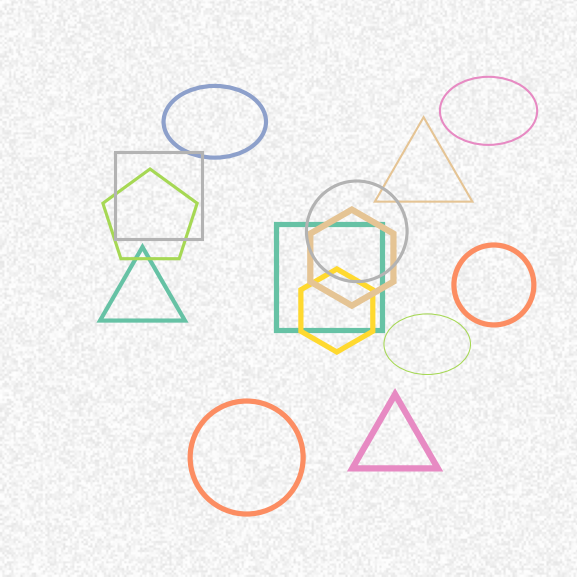[{"shape": "triangle", "thickness": 2, "radius": 0.42, "center": [0.247, 0.486]}, {"shape": "square", "thickness": 2.5, "radius": 0.46, "center": [0.57, 0.52]}, {"shape": "circle", "thickness": 2.5, "radius": 0.35, "center": [0.855, 0.506]}, {"shape": "circle", "thickness": 2.5, "radius": 0.49, "center": [0.427, 0.207]}, {"shape": "oval", "thickness": 2, "radius": 0.44, "center": [0.372, 0.788]}, {"shape": "triangle", "thickness": 3, "radius": 0.43, "center": [0.684, 0.231]}, {"shape": "oval", "thickness": 1, "radius": 0.42, "center": [0.846, 0.807]}, {"shape": "pentagon", "thickness": 1.5, "radius": 0.43, "center": [0.26, 0.621]}, {"shape": "oval", "thickness": 0.5, "radius": 0.37, "center": [0.74, 0.403]}, {"shape": "hexagon", "thickness": 2.5, "radius": 0.36, "center": [0.583, 0.461]}, {"shape": "hexagon", "thickness": 3, "radius": 0.42, "center": [0.609, 0.553]}, {"shape": "triangle", "thickness": 1, "radius": 0.49, "center": [0.734, 0.699]}, {"shape": "square", "thickness": 1.5, "radius": 0.37, "center": [0.275, 0.661]}, {"shape": "circle", "thickness": 1.5, "radius": 0.44, "center": [0.618, 0.599]}]